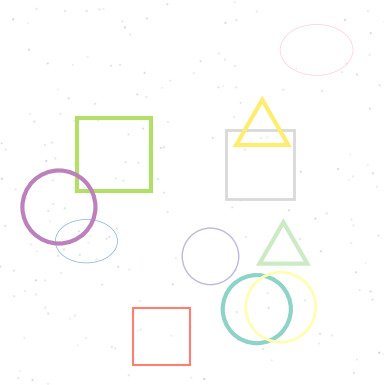[{"shape": "circle", "thickness": 3, "radius": 0.44, "center": [0.667, 0.197]}, {"shape": "circle", "thickness": 2, "radius": 0.45, "center": [0.729, 0.202]}, {"shape": "circle", "thickness": 1, "radius": 0.37, "center": [0.547, 0.334]}, {"shape": "square", "thickness": 1.5, "radius": 0.37, "center": [0.42, 0.127]}, {"shape": "oval", "thickness": 0.5, "radius": 0.4, "center": [0.224, 0.374]}, {"shape": "square", "thickness": 3, "radius": 0.48, "center": [0.296, 0.598]}, {"shape": "oval", "thickness": 0.5, "radius": 0.47, "center": [0.822, 0.87]}, {"shape": "square", "thickness": 2, "radius": 0.44, "center": [0.675, 0.573]}, {"shape": "circle", "thickness": 3, "radius": 0.47, "center": [0.153, 0.462]}, {"shape": "triangle", "thickness": 3, "radius": 0.36, "center": [0.736, 0.351]}, {"shape": "triangle", "thickness": 3, "radius": 0.39, "center": [0.681, 0.662]}]